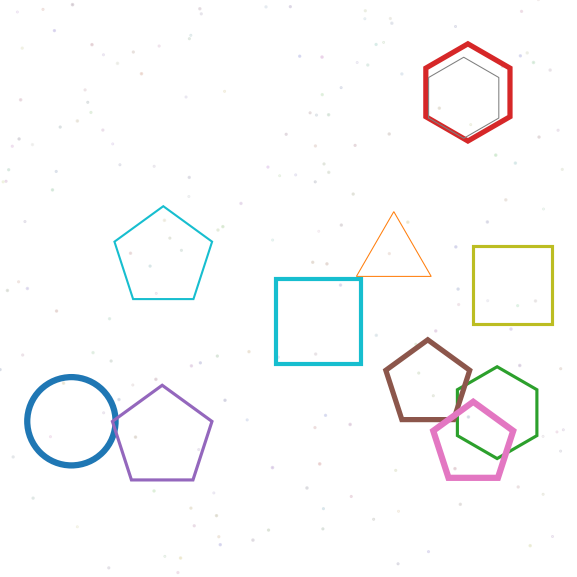[{"shape": "circle", "thickness": 3, "radius": 0.38, "center": [0.124, 0.27]}, {"shape": "triangle", "thickness": 0.5, "radius": 0.37, "center": [0.682, 0.558]}, {"shape": "hexagon", "thickness": 1.5, "radius": 0.4, "center": [0.861, 0.285]}, {"shape": "hexagon", "thickness": 2.5, "radius": 0.42, "center": [0.81, 0.839]}, {"shape": "pentagon", "thickness": 1.5, "radius": 0.45, "center": [0.281, 0.241]}, {"shape": "pentagon", "thickness": 2.5, "radius": 0.38, "center": [0.741, 0.334]}, {"shape": "pentagon", "thickness": 3, "radius": 0.36, "center": [0.819, 0.231]}, {"shape": "hexagon", "thickness": 0.5, "radius": 0.35, "center": [0.803, 0.83]}, {"shape": "square", "thickness": 1.5, "radius": 0.34, "center": [0.888, 0.506]}, {"shape": "square", "thickness": 2, "radius": 0.37, "center": [0.551, 0.442]}, {"shape": "pentagon", "thickness": 1, "radius": 0.44, "center": [0.283, 0.553]}]